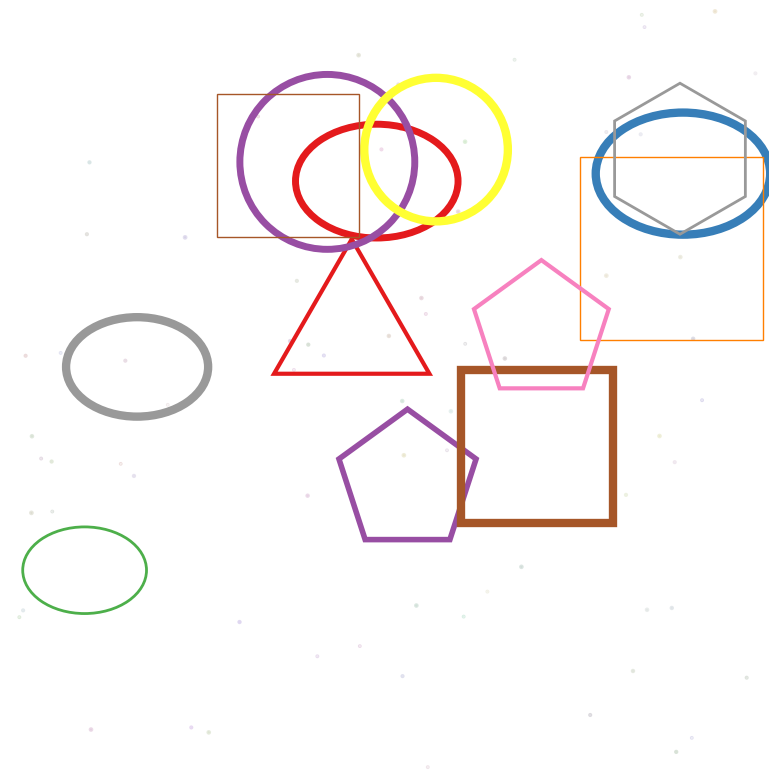[{"shape": "oval", "thickness": 2.5, "radius": 0.53, "center": [0.489, 0.765]}, {"shape": "triangle", "thickness": 1.5, "radius": 0.58, "center": [0.457, 0.573]}, {"shape": "oval", "thickness": 3, "radius": 0.57, "center": [0.887, 0.775]}, {"shape": "oval", "thickness": 1, "radius": 0.4, "center": [0.11, 0.259]}, {"shape": "circle", "thickness": 2.5, "radius": 0.57, "center": [0.425, 0.79]}, {"shape": "pentagon", "thickness": 2, "radius": 0.47, "center": [0.529, 0.375]}, {"shape": "square", "thickness": 0.5, "radius": 0.59, "center": [0.872, 0.678]}, {"shape": "circle", "thickness": 3, "radius": 0.47, "center": [0.566, 0.806]}, {"shape": "square", "thickness": 3, "radius": 0.49, "center": [0.697, 0.42]}, {"shape": "square", "thickness": 0.5, "radius": 0.46, "center": [0.374, 0.785]}, {"shape": "pentagon", "thickness": 1.5, "radius": 0.46, "center": [0.703, 0.57]}, {"shape": "oval", "thickness": 3, "radius": 0.46, "center": [0.178, 0.524]}, {"shape": "hexagon", "thickness": 1, "radius": 0.49, "center": [0.883, 0.794]}]